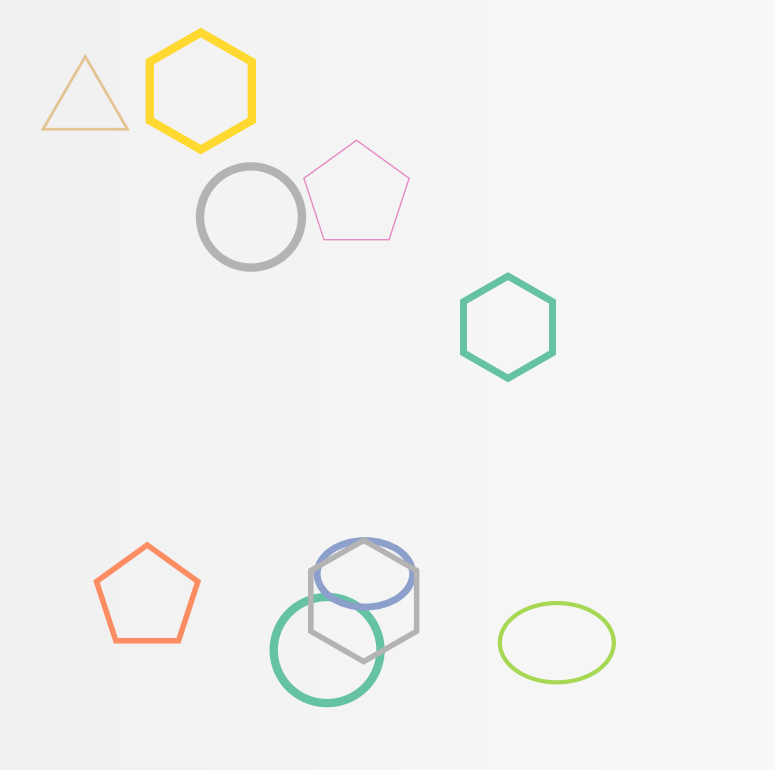[{"shape": "hexagon", "thickness": 2.5, "radius": 0.33, "center": [0.655, 0.575]}, {"shape": "circle", "thickness": 3, "radius": 0.34, "center": [0.422, 0.156]}, {"shape": "pentagon", "thickness": 2, "radius": 0.34, "center": [0.19, 0.223]}, {"shape": "oval", "thickness": 2.5, "radius": 0.31, "center": [0.471, 0.255]}, {"shape": "pentagon", "thickness": 0.5, "radius": 0.36, "center": [0.46, 0.746]}, {"shape": "oval", "thickness": 1.5, "radius": 0.37, "center": [0.718, 0.165]}, {"shape": "hexagon", "thickness": 3, "radius": 0.38, "center": [0.259, 0.882]}, {"shape": "triangle", "thickness": 1, "radius": 0.31, "center": [0.11, 0.864]}, {"shape": "circle", "thickness": 3, "radius": 0.33, "center": [0.324, 0.718]}, {"shape": "hexagon", "thickness": 2, "radius": 0.39, "center": [0.469, 0.22]}]